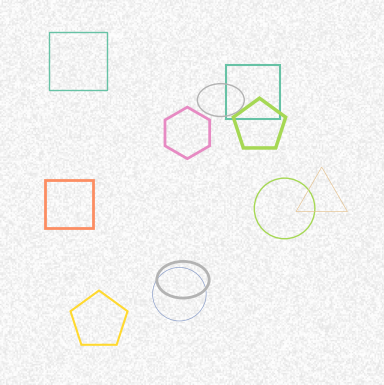[{"shape": "square", "thickness": 1.5, "radius": 0.35, "center": [0.657, 0.762]}, {"shape": "square", "thickness": 1, "radius": 0.38, "center": [0.203, 0.843]}, {"shape": "square", "thickness": 2, "radius": 0.31, "center": [0.179, 0.469]}, {"shape": "circle", "thickness": 0.5, "radius": 0.35, "center": [0.466, 0.236]}, {"shape": "hexagon", "thickness": 2, "radius": 0.33, "center": [0.487, 0.655]}, {"shape": "circle", "thickness": 1, "radius": 0.39, "center": [0.739, 0.459]}, {"shape": "pentagon", "thickness": 2.5, "radius": 0.36, "center": [0.674, 0.674]}, {"shape": "pentagon", "thickness": 1.5, "radius": 0.39, "center": [0.257, 0.168]}, {"shape": "triangle", "thickness": 0.5, "radius": 0.39, "center": [0.836, 0.489]}, {"shape": "oval", "thickness": 1, "radius": 0.3, "center": [0.574, 0.74]}, {"shape": "oval", "thickness": 2, "radius": 0.34, "center": [0.475, 0.273]}]